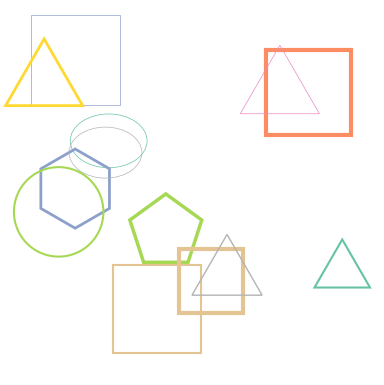[{"shape": "triangle", "thickness": 1.5, "radius": 0.42, "center": [0.889, 0.295]}, {"shape": "oval", "thickness": 0.5, "radius": 0.5, "center": [0.282, 0.634]}, {"shape": "square", "thickness": 3, "radius": 0.55, "center": [0.801, 0.759]}, {"shape": "square", "thickness": 0.5, "radius": 0.58, "center": [0.196, 0.844]}, {"shape": "hexagon", "thickness": 2, "radius": 0.51, "center": [0.195, 0.51]}, {"shape": "triangle", "thickness": 0.5, "radius": 0.59, "center": [0.727, 0.764]}, {"shape": "pentagon", "thickness": 2.5, "radius": 0.49, "center": [0.431, 0.398]}, {"shape": "circle", "thickness": 1.5, "radius": 0.58, "center": [0.152, 0.45]}, {"shape": "triangle", "thickness": 2, "radius": 0.58, "center": [0.115, 0.783]}, {"shape": "square", "thickness": 3, "radius": 0.41, "center": [0.548, 0.27]}, {"shape": "square", "thickness": 1.5, "radius": 0.57, "center": [0.407, 0.198]}, {"shape": "triangle", "thickness": 1, "radius": 0.53, "center": [0.59, 0.286]}, {"shape": "oval", "thickness": 0.5, "radius": 0.47, "center": [0.274, 0.604]}]